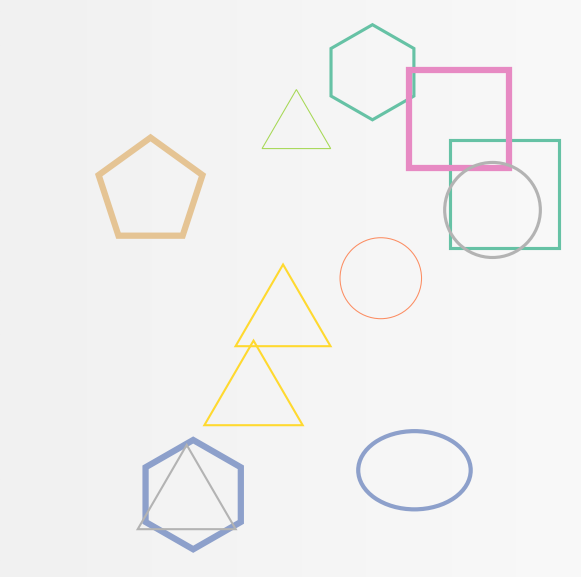[{"shape": "hexagon", "thickness": 1.5, "radius": 0.41, "center": [0.641, 0.874]}, {"shape": "square", "thickness": 1.5, "radius": 0.47, "center": [0.867, 0.663]}, {"shape": "circle", "thickness": 0.5, "radius": 0.35, "center": [0.655, 0.517]}, {"shape": "oval", "thickness": 2, "radius": 0.48, "center": [0.713, 0.185]}, {"shape": "hexagon", "thickness": 3, "radius": 0.47, "center": [0.332, 0.143]}, {"shape": "square", "thickness": 3, "radius": 0.43, "center": [0.79, 0.793]}, {"shape": "triangle", "thickness": 0.5, "radius": 0.34, "center": [0.51, 0.776]}, {"shape": "triangle", "thickness": 1, "radius": 0.49, "center": [0.436, 0.312]}, {"shape": "triangle", "thickness": 1, "radius": 0.47, "center": [0.487, 0.447]}, {"shape": "pentagon", "thickness": 3, "radius": 0.47, "center": [0.259, 0.667]}, {"shape": "triangle", "thickness": 1, "radius": 0.49, "center": [0.321, 0.131]}, {"shape": "circle", "thickness": 1.5, "radius": 0.41, "center": [0.847, 0.636]}]